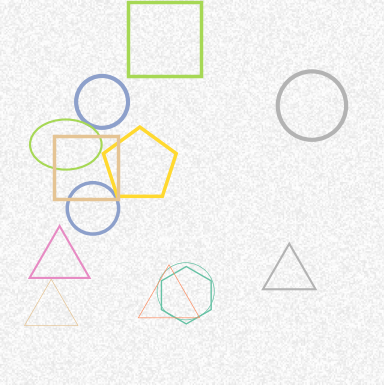[{"shape": "hexagon", "thickness": 1, "radius": 0.37, "center": [0.484, 0.233]}, {"shape": "circle", "thickness": 0.5, "radius": 0.37, "center": [0.482, 0.243]}, {"shape": "triangle", "thickness": 0.5, "radius": 0.46, "center": [0.439, 0.22]}, {"shape": "circle", "thickness": 2.5, "radius": 0.33, "center": [0.241, 0.459]}, {"shape": "circle", "thickness": 3, "radius": 0.34, "center": [0.265, 0.735]}, {"shape": "triangle", "thickness": 1.5, "radius": 0.45, "center": [0.155, 0.323]}, {"shape": "square", "thickness": 2.5, "radius": 0.48, "center": [0.427, 0.899]}, {"shape": "oval", "thickness": 1.5, "radius": 0.46, "center": [0.171, 0.625]}, {"shape": "pentagon", "thickness": 2.5, "radius": 0.5, "center": [0.363, 0.571]}, {"shape": "square", "thickness": 2.5, "radius": 0.41, "center": [0.224, 0.565]}, {"shape": "triangle", "thickness": 0.5, "radius": 0.4, "center": [0.133, 0.194]}, {"shape": "triangle", "thickness": 1.5, "radius": 0.39, "center": [0.751, 0.288]}, {"shape": "circle", "thickness": 3, "radius": 0.44, "center": [0.81, 0.726]}]